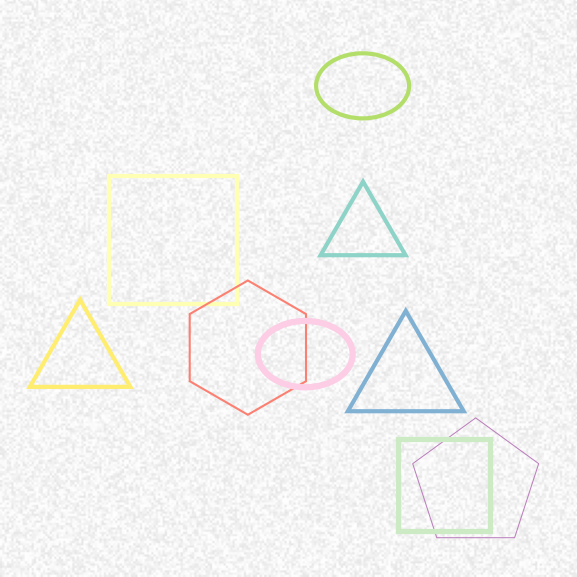[{"shape": "triangle", "thickness": 2, "radius": 0.42, "center": [0.629, 0.6]}, {"shape": "square", "thickness": 2, "radius": 0.56, "center": [0.3, 0.583]}, {"shape": "hexagon", "thickness": 1, "radius": 0.58, "center": [0.429, 0.397]}, {"shape": "triangle", "thickness": 2, "radius": 0.58, "center": [0.703, 0.345]}, {"shape": "oval", "thickness": 2, "radius": 0.4, "center": [0.628, 0.851]}, {"shape": "oval", "thickness": 3, "radius": 0.41, "center": [0.529, 0.386]}, {"shape": "pentagon", "thickness": 0.5, "radius": 0.57, "center": [0.824, 0.161]}, {"shape": "square", "thickness": 2.5, "radius": 0.4, "center": [0.769, 0.159]}, {"shape": "triangle", "thickness": 2, "radius": 0.5, "center": [0.139, 0.379]}]